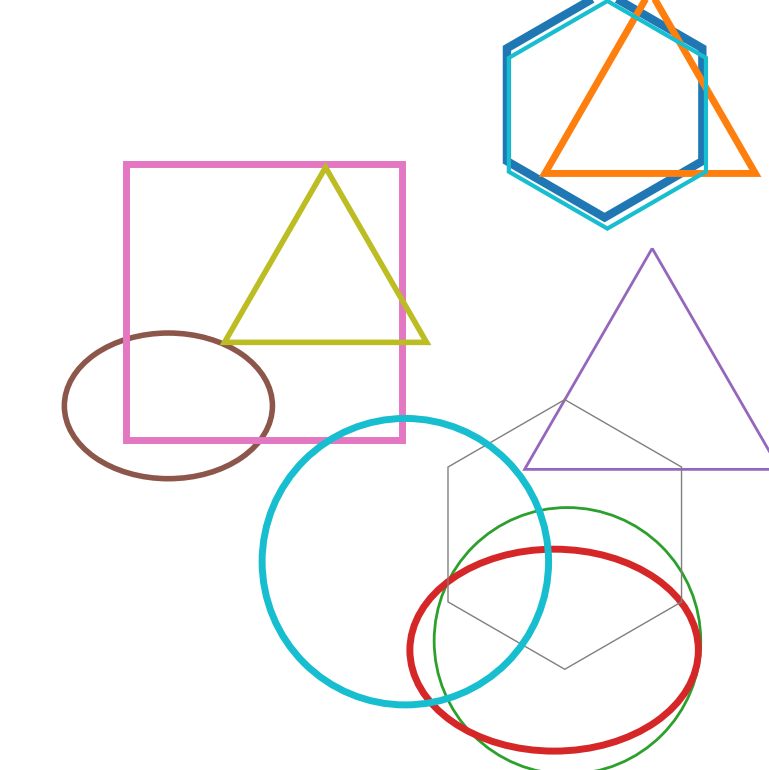[{"shape": "hexagon", "thickness": 3, "radius": 0.73, "center": [0.785, 0.864]}, {"shape": "triangle", "thickness": 2.5, "radius": 0.79, "center": [0.844, 0.854]}, {"shape": "circle", "thickness": 1, "radius": 0.87, "center": [0.737, 0.168]}, {"shape": "oval", "thickness": 2.5, "radius": 0.94, "center": [0.72, 0.156]}, {"shape": "triangle", "thickness": 1, "radius": 0.96, "center": [0.847, 0.486]}, {"shape": "oval", "thickness": 2, "radius": 0.68, "center": [0.219, 0.473]}, {"shape": "square", "thickness": 2.5, "radius": 0.9, "center": [0.343, 0.607]}, {"shape": "hexagon", "thickness": 0.5, "radius": 0.88, "center": [0.733, 0.306]}, {"shape": "triangle", "thickness": 2, "radius": 0.76, "center": [0.423, 0.631]}, {"shape": "circle", "thickness": 2.5, "radius": 0.93, "center": [0.526, 0.271]}, {"shape": "hexagon", "thickness": 1.5, "radius": 0.74, "center": [0.789, 0.851]}]